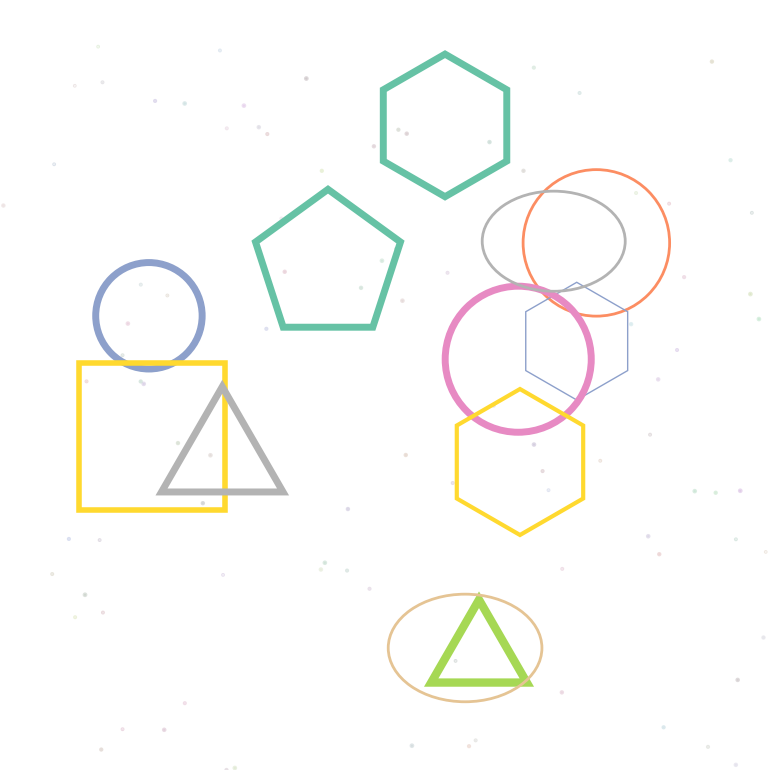[{"shape": "pentagon", "thickness": 2.5, "radius": 0.49, "center": [0.426, 0.655]}, {"shape": "hexagon", "thickness": 2.5, "radius": 0.46, "center": [0.578, 0.837]}, {"shape": "circle", "thickness": 1, "radius": 0.48, "center": [0.774, 0.685]}, {"shape": "hexagon", "thickness": 0.5, "radius": 0.38, "center": [0.749, 0.557]}, {"shape": "circle", "thickness": 2.5, "radius": 0.35, "center": [0.193, 0.59]}, {"shape": "circle", "thickness": 2.5, "radius": 0.47, "center": [0.673, 0.533]}, {"shape": "triangle", "thickness": 3, "radius": 0.36, "center": [0.622, 0.149]}, {"shape": "hexagon", "thickness": 1.5, "radius": 0.47, "center": [0.675, 0.4]}, {"shape": "square", "thickness": 2, "radius": 0.48, "center": [0.197, 0.433]}, {"shape": "oval", "thickness": 1, "radius": 0.5, "center": [0.604, 0.158]}, {"shape": "oval", "thickness": 1, "radius": 0.46, "center": [0.719, 0.687]}, {"shape": "triangle", "thickness": 2.5, "radius": 0.46, "center": [0.289, 0.407]}]